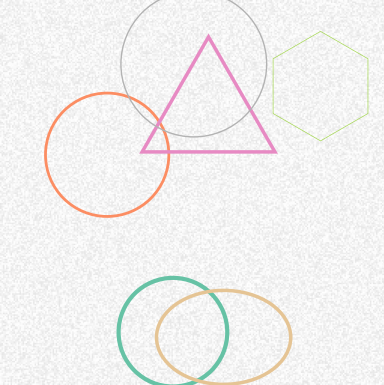[{"shape": "circle", "thickness": 3, "radius": 0.71, "center": [0.449, 0.137]}, {"shape": "circle", "thickness": 2, "radius": 0.8, "center": [0.278, 0.598]}, {"shape": "triangle", "thickness": 2.5, "radius": 1.0, "center": [0.542, 0.705]}, {"shape": "hexagon", "thickness": 0.5, "radius": 0.71, "center": [0.833, 0.776]}, {"shape": "oval", "thickness": 2.5, "radius": 0.87, "center": [0.581, 0.124]}, {"shape": "circle", "thickness": 1, "radius": 0.95, "center": [0.503, 0.834]}]